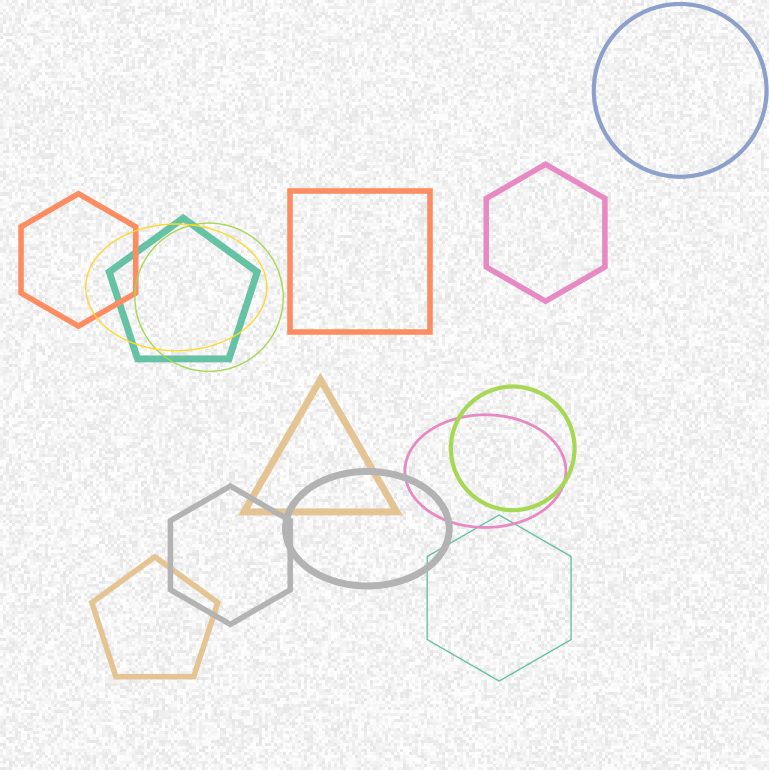[{"shape": "pentagon", "thickness": 2.5, "radius": 0.51, "center": [0.238, 0.616]}, {"shape": "hexagon", "thickness": 0.5, "radius": 0.54, "center": [0.648, 0.223]}, {"shape": "hexagon", "thickness": 2, "radius": 0.43, "center": [0.102, 0.662]}, {"shape": "square", "thickness": 2, "radius": 0.46, "center": [0.468, 0.661]}, {"shape": "circle", "thickness": 1.5, "radius": 0.56, "center": [0.883, 0.883]}, {"shape": "hexagon", "thickness": 2, "radius": 0.44, "center": [0.709, 0.698]}, {"shape": "oval", "thickness": 1, "radius": 0.52, "center": [0.63, 0.388]}, {"shape": "circle", "thickness": 0.5, "radius": 0.48, "center": [0.271, 0.614]}, {"shape": "circle", "thickness": 1.5, "radius": 0.4, "center": [0.666, 0.418]}, {"shape": "oval", "thickness": 0.5, "radius": 0.59, "center": [0.229, 0.627]}, {"shape": "pentagon", "thickness": 2, "radius": 0.43, "center": [0.201, 0.191]}, {"shape": "triangle", "thickness": 2.5, "radius": 0.57, "center": [0.416, 0.392]}, {"shape": "hexagon", "thickness": 2, "radius": 0.45, "center": [0.299, 0.279]}, {"shape": "oval", "thickness": 2.5, "radius": 0.53, "center": [0.477, 0.313]}]